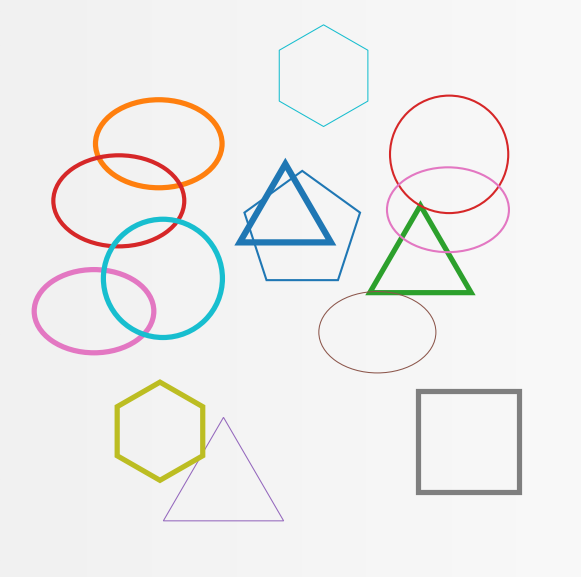[{"shape": "triangle", "thickness": 3, "radius": 0.45, "center": [0.491, 0.625]}, {"shape": "pentagon", "thickness": 1, "radius": 0.52, "center": [0.52, 0.599]}, {"shape": "oval", "thickness": 2.5, "radius": 0.54, "center": [0.273, 0.75]}, {"shape": "triangle", "thickness": 2.5, "radius": 0.5, "center": [0.723, 0.543]}, {"shape": "oval", "thickness": 2, "radius": 0.56, "center": [0.204, 0.651]}, {"shape": "circle", "thickness": 1, "radius": 0.51, "center": [0.773, 0.732]}, {"shape": "triangle", "thickness": 0.5, "radius": 0.6, "center": [0.385, 0.157]}, {"shape": "oval", "thickness": 0.5, "radius": 0.5, "center": [0.649, 0.424]}, {"shape": "oval", "thickness": 2.5, "radius": 0.51, "center": [0.162, 0.46]}, {"shape": "oval", "thickness": 1, "radius": 0.52, "center": [0.771, 0.636]}, {"shape": "square", "thickness": 2.5, "radius": 0.44, "center": [0.806, 0.234]}, {"shape": "hexagon", "thickness": 2.5, "radius": 0.42, "center": [0.275, 0.252]}, {"shape": "circle", "thickness": 2.5, "radius": 0.51, "center": [0.28, 0.517]}, {"shape": "hexagon", "thickness": 0.5, "radius": 0.44, "center": [0.557, 0.868]}]